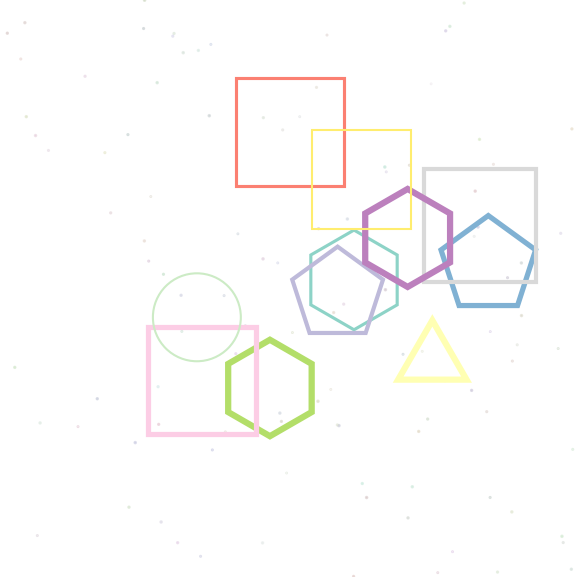[{"shape": "hexagon", "thickness": 1.5, "radius": 0.43, "center": [0.613, 0.514]}, {"shape": "triangle", "thickness": 3, "radius": 0.34, "center": [0.749, 0.376]}, {"shape": "pentagon", "thickness": 2, "radius": 0.41, "center": [0.585, 0.489]}, {"shape": "square", "thickness": 1.5, "radius": 0.47, "center": [0.502, 0.771]}, {"shape": "pentagon", "thickness": 2.5, "radius": 0.43, "center": [0.846, 0.54]}, {"shape": "hexagon", "thickness": 3, "radius": 0.42, "center": [0.467, 0.327]}, {"shape": "square", "thickness": 2.5, "radius": 0.46, "center": [0.35, 0.34]}, {"shape": "square", "thickness": 2, "radius": 0.49, "center": [0.832, 0.609]}, {"shape": "hexagon", "thickness": 3, "radius": 0.42, "center": [0.706, 0.587]}, {"shape": "circle", "thickness": 1, "radius": 0.38, "center": [0.341, 0.45]}, {"shape": "square", "thickness": 1, "radius": 0.43, "center": [0.626, 0.688]}]